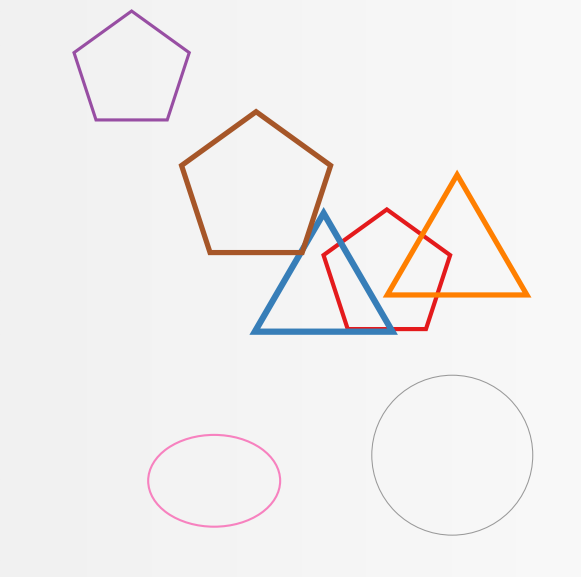[{"shape": "pentagon", "thickness": 2, "radius": 0.57, "center": [0.666, 0.522]}, {"shape": "triangle", "thickness": 3, "radius": 0.68, "center": [0.557, 0.493]}, {"shape": "pentagon", "thickness": 1.5, "radius": 0.52, "center": [0.226, 0.876]}, {"shape": "triangle", "thickness": 2.5, "radius": 0.69, "center": [0.786, 0.558]}, {"shape": "pentagon", "thickness": 2.5, "radius": 0.67, "center": [0.441, 0.671]}, {"shape": "oval", "thickness": 1, "radius": 0.57, "center": [0.368, 0.167]}, {"shape": "circle", "thickness": 0.5, "radius": 0.69, "center": [0.778, 0.211]}]